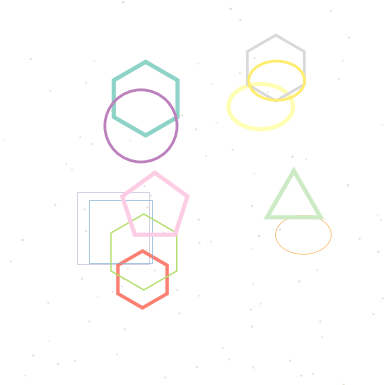[{"shape": "hexagon", "thickness": 3, "radius": 0.48, "center": [0.378, 0.744]}, {"shape": "oval", "thickness": 3, "radius": 0.42, "center": [0.677, 0.723]}, {"shape": "square", "thickness": 0.5, "radius": 0.47, "center": [0.294, 0.408]}, {"shape": "hexagon", "thickness": 2.5, "radius": 0.37, "center": [0.37, 0.274]}, {"shape": "square", "thickness": 0.5, "radius": 0.41, "center": [0.314, 0.398]}, {"shape": "oval", "thickness": 0.5, "radius": 0.36, "center": [0.788, 0.39]}, {"shape": "hexagon", "thickness": 1, "radius": 0.49, "center": [0.374, 0.346]}, {"shape": "pentagon", "thickness": 3, "radius": 0.45, "center": [0.402, 0.462]}, {"shape": "hexagon", "thickness": 2, "radius": 0.43, "center": [0.716, 0.823]}, {"shape": "circle", "thickness": 2, "radius": 0.47, "center": [0.366, 0.673]}, {"shape": "triangle", "thickness": 3, "radius": 0.4, "center": [0.763, 0.476]}, {"shape": "oval", "thickness": 2, "radius": 0.36, "center": [0.719, 0.79]}]